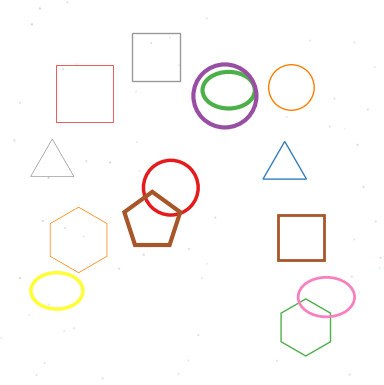[{"shape": "square", "thickness": 0.5, "radius": 0.37, "center": [0.219, 0.758]}, {"shape": "circle", "thickness": 2.5, "radius": 0.36, "center": [0.444, 0.513]}, {"shape": "triangle", "thickness": 1, "radius": 0.33, "center": [0.74, 0.567]}, {"shape": "hexagon", "thickness": 1, "radius": 0.37, "center": [0.794, 0.149]}, {"shape": "oval", "thickness": 3, "radius": 0.34, "center": [0.594, 0.766]}, {"shape": "circle", "thickness": 3, "radius": 0.41, "center": [0.584, 0.751]}, {"shape": "circle", "thickness": 1, "radius": 0.3, "center": [0.757, 0.773]}, {"shape": "hexagon", "thickness": 0.5, "radius": 0.43, "center": [0.204, 0.377]}, {"shape": "oval", "thickness": 2.5, "radius": 0.34, "center": [0.148, 0.245]}, {"shape": "square", "thickness": 2, "radius": 0.3, "center": [0.781, 0.383]}, {"shape": "pentagon", "thickness": 3, "radius": 0.38, "center": [0.396, 0.425]}, {"shape": "oval", "thickness": 2, "radius": 0.37, "center": [0.848, 0.228]}, {"shape": "square", "thickness": 1, "radius": 0.31, "center": [0.405, 0.851]}, {"shape": "triangle", "thickness": 0.5, "radius": 0.32, "center": [0.136, 0.574]}]